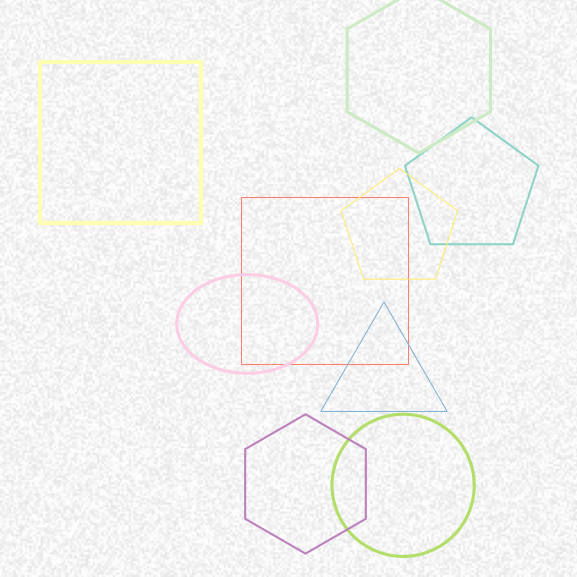[{"shape": "pentagon", "thickness": 1, "radius": 0.61, "center": [0.817, 0.675]}, {"shape": "square", "thickness": 2, "radius": 0.7, "center": [0.209, 0.752]}, {"shape": "square", "thickness": 0.5, "radius": 0.72, "center": [0.562, 0.514]}, {"shape": "triangle", "thickness": 0.5, "radius": 0.63, "center": [0.665, 0.35]}, {"shape": "circle", "thickness": 1.5, "radius": 0.62, "center": [0.698, 0.159]}, {"shape": "oval", "thickness": 1.5, "radius": 0.61, "center": [0.428, 0.438]}, {"shape": "hexagon", "thickness": 1, "radius": 0.6, "center": [0.529, 0.161]}, {"shape": "hexagon", "thickness": 1.5, "radius": 0.72, "center": [0.725, 0.877]}, {"shape": "pentagon", "thickness": 0.5, "radius": 0.53, "center": [0.692, 0.601]}]